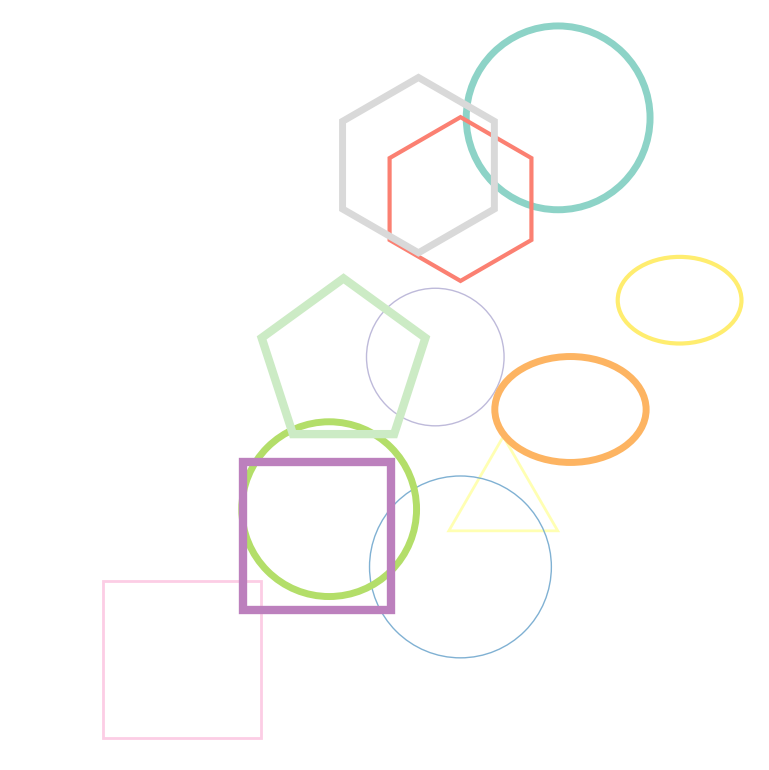[{"shape": "circle", "thickness": 2.5, "radius": 0.6, "center": [0.725, 0.847]}, {"shape": "triangle", "thickness": 1, "radius": 0.41, "center": [0.654, 0.351]}, {"shape": "circle", "thickness": 0.5, "radius": 0.45, "center": [0.565, 0.536]}, {"shape": "hexagon", "thickness": 1.5, "radius": 0.53, "center": [0.598, 0.742]}, {"shape": "circle", "thickness": 0.5, "radius": 0.59, "center": [0.598, 0.264]}, {"shape": "oval", "thickness": 2.5, "radius": 0.49, "center": [0.741, 0.468]}, {"shape": "circle", "thickness": 2.5, "radius": 0.57, "center": [0.428, 0.339]}, {"shape": "square", "thickness": 1, "radius": 0.51, "center": [0.236, 0.144]}, {"shape": "hexagon", "thickness": 2.5, "radius": 0.57, "center": [0.543, 0.786]}, {"shape": "square", "thickness": 3, "radius": 0.48, "center": [0.412, 0.304]}, {"shape": "pentagon", "thickness": 3, "radius": 0.56, "center": [0.446, 0.527]}, {"shape": "oval", "thickness": 1.5, "radius": 0.4, "center": [0.883, 0.61]}]